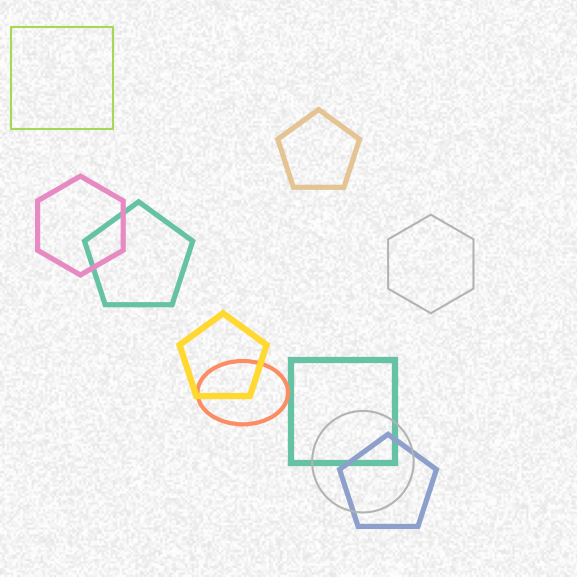[{"shape": "square", "thickness": 3, "radius": 0.45, "center": [0.594, 0.286]}, {"shape": "pentagon", "thickness": 2.5, "radius": 0.49, "center": [0.24, 0.551]}, {"shape": "oval", "thickness": 2, "radius": 0.39, "center": [0.42, 0.319]}, {"shape": "pentagon", "thickness": 2.5, "radius": 0.44, "center": [0.672, 0.159]}, {"shape": "hexagon", "thickness": 2.5, "radius": 0.43, "center": [0.139, 0.609]}, {"shape": "square", "thickness": 1, "radius": 0.44, "center": [0.107, 0.865]}, {"shape": "pentagon", "thickness": 3, "radius": 0.4, "center": [0.386, 0.377]}, {"shape": "pentagon", "thickness": 2.5, "radius": 0.37, "center": [0.552, 0.735]}, {"shape": "circle", "thickness": 1, "radius": 0.44, "center": [0.628, 0.2]}, {"shape": "hexagon", "thickness": 1, "radius": 0.43, "center": [0.746, 0.542]}]